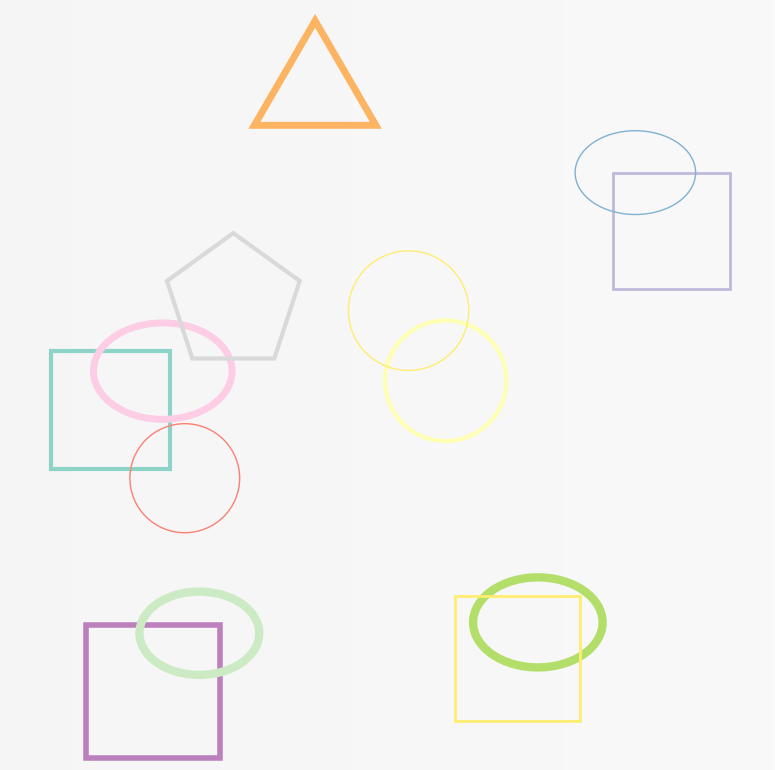[{"shape": "square", "thickness": 1.5, "radius": 0.38, "center": [0.143, 0.467]}, {"shape": "circle", "thickness": 1.5, "radius": 0.39, "center": [0.575, 0.506]}, {"shape": "square", "thickness": 1, "radius": 0.38, "center": [0.867, 0.7]}, {"shape": "circle", "thickness": 0.5, "radius": 0.35, "center": [0.238, 0.379]}, {"shape": "oval", "thickness": 0.5, "radius": 0.39, "center": [0.82, 0.776]}, {"shape": "triangle", "thickness": 2.5, "radius": 0.45, "center": [0.407, 0.883]}, {"shape": "oval", "thickness": 3, "radius": 0.42, "center": [0.694, 0.192]}, {"shape": "oval", "thickness": 2.5, "radius": 0.45, "center": [0.21, 0.518]}, {"shape": "pentagon", "thickness": 1.5, "radius": 0.45, "center": [0.301, 0.607]}, {"shape": "square", "thickness": 2, "radius": 0.43, "center": [0.198, 0.102]}, {"shape": "oval", "thickness": 3, "radius": 0.39, "center": [0.257, 0.178]}, {"shape": "square", "thickness": 1, "radius": 0.4, "center": [0.668, 0.145]}, {"shape": "circle", "thickness": 0.5, "radius": 0.39, "center": [0.527, 0.597]}]